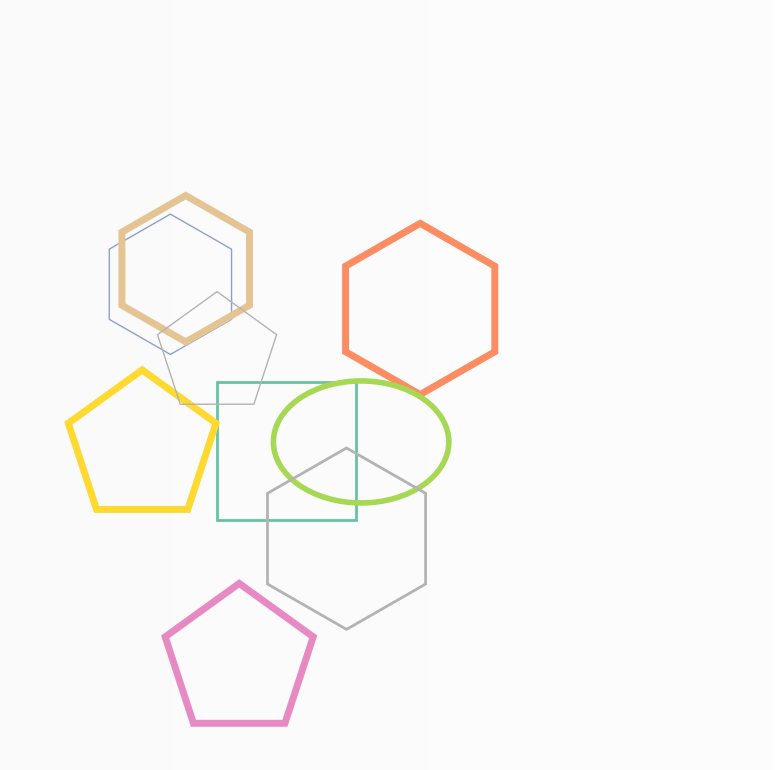[{"shape": "square", "thickness": 1, "radius": 0.45, "center": [0.369, 0.414]}, {"shape": "hexagon", "thickness": 2.5, "radius": 0.56, "center": [0.542, 0.599]}, {"shape": "hexagon", "thickness": 0.5, "radius": 0.46, "center": [0.22, 0.631]}, {"shape": "pentagon", "thickness": 2.5, "radius": 0.5, "center": [0.309, 0.142]}, {"shape": "oval", "thickness": 2, "radius": 0.57, "center": [0.466, 0.426]}, {"shape": "pentagon", "thickness": 2.5, "radius": 0.5, "center": [0.183, 0.419]}, {"shape": "hexagon", "thickness": 2.5, "radius": 0.48, "center": [0.24, 0.651]}, {"shape": "hexagon", "thickness": 1, "radius": 0.59, "center": [0.447, 0.3]}, {"shape": "pentagon", "thickness": 0.5, "radius": 0.4, "center": [0.28, 0.54]}]